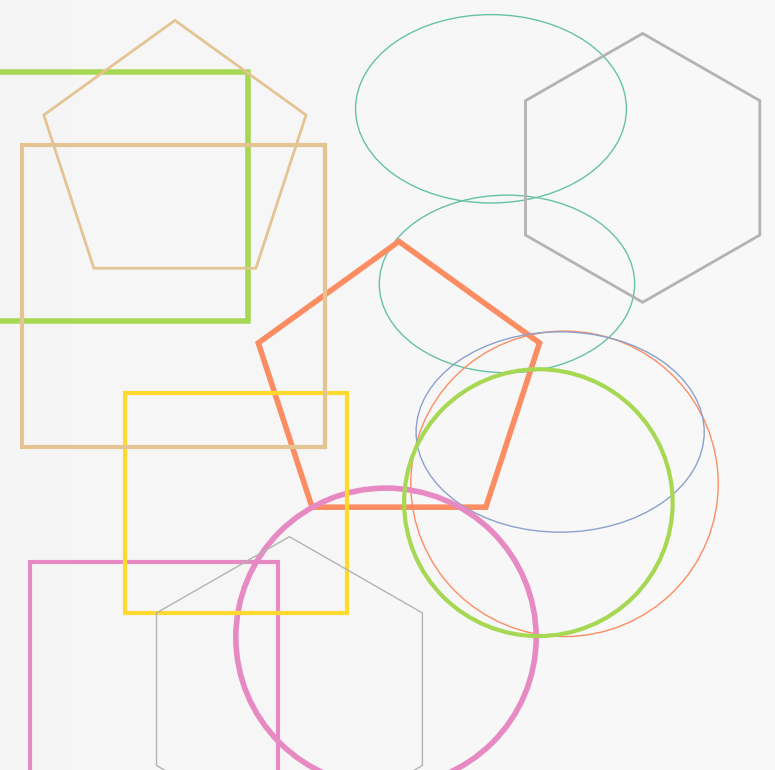[{"shape": "oval", "thickness": 0.5, "radius": 0.82, "center": [0.654, 0.631]}, {"shape": "oval", "thickness": 0.5, "radius": 0.87, "center": [0.634, 0.859]}, {"shape": "pentagon", "thickness": 2, "radius": 0.95, "center": [0.515, 0.496]}, {"shape": "circle", "thickness": 0.5, "radius": 0.99, "center": [0.728, 0.372]}, {"shape": "oval", "thickness": 0.5, "radius": 0.93, "center": [0.723, 0.439]}, {"shape": "circle", "thickness": 2, "radius": 0.97, "center": [0.498, 0.172]}, {"shape": "square", "thickness": 1.5, "radius": 0.8, "center": [0.199, 0.11]}, {"shape": "circle", "thickness": 1.5, "radius": 0.87, "center": [0.695, 0.347]}, {"shape": "square", "thickness": 2, "radius": 0.81, "center": [0.158, 0.745]}, {"shape": "square", "thickness": 1.5, "radius": 0.72, "center": [0.305, 0.347]}, {"shape": "square", "thickness": 1.5, "radius": 0.98, "center": [0.224, 0.616]}, {"shape": "pentagon", "thickness": 1, "radius": 0.89, "center": [0.226, 0.796]}, {"shape": "hexagon", "thickness": 1, "radius": 0.87, "center": [0.829, 0.782]}, {"shape": "hexagon", "thickness": 0.5, "radius": 0.99, "center": [0.373, 0.105]}]